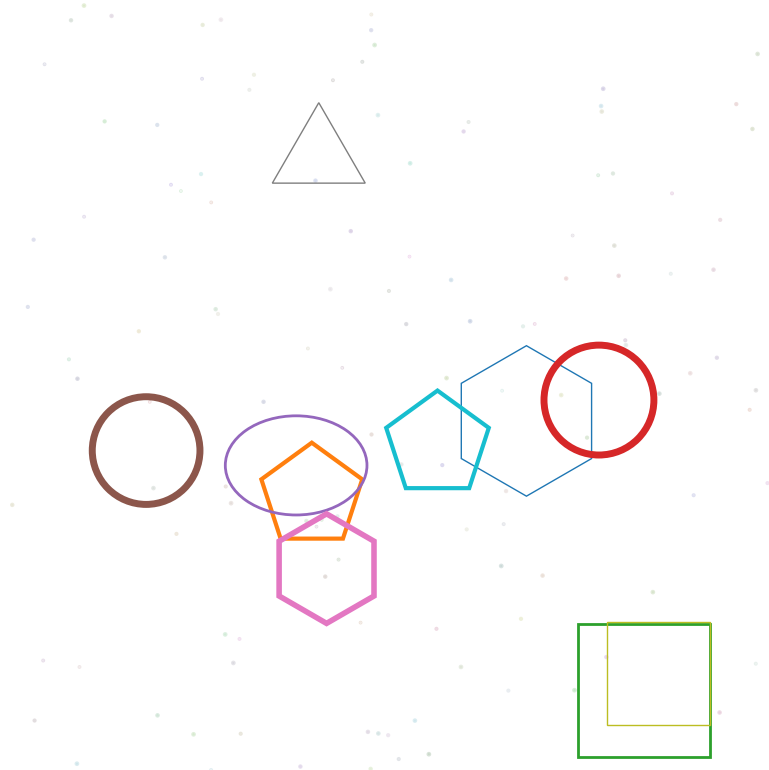[{"shape": "hexagon", "thickness": 0.5, "radius": 0.49, "center": [0.684, 0.453]}, {"shape": "pentagon", "thickness": 1.5, "radius": 0.34, "center": [0.405, 0.356]}, {"shape": "square", "thickness": 1, "radius": 0.43, "center": [0.836, 0.104]}, {"shape": "circle", "thickness": 2.5, "radius": 0.36, "center": [0.778, 0.48]}, {"shape": "oval", "thickness": 1, "radius": 0.46, "center": [0.385, 0.396]}, {"shape": "circle", "thickness": 2.5, "radius": 0.35, "center": [0.19, 0.415]}, {"shape": "hexagon", "thickness": 2, "radius": 0.36, "center": [0.424, 0.262]}, {"shape": "triangle", "thickness": 0.5, "radius": 0.35, "center": [0.414, 0.797]}, {"shape": "square", "thickness": 0.5, "radius": 0.34, "center": [0.855, 0.125]}, {"shape": "pentagon", "thickness": 1.5, "radius": 0.35, "center": [0.568, 0.423]}]